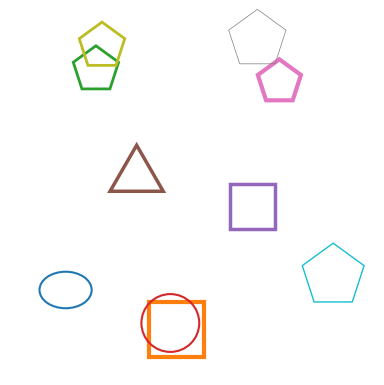[{"shape": "oval", "thickness": 1.5, "radius": 0.34, "center": [0.17, 0.247]}, {"shape": "square", "thickness": 3, "radius": 0.36, "center": [0.458, 0.145]}, {"shape": "pentagon", "thickness": 2, "radius": 0.31, "center": [0.249, 0.819]}, {"shape": "circle", "thickness": 1.5, "radius": 0.38, "center": [0.442, 0.161]}, {"shape": "square", "thickness": 2.5, "radius": 0.29, "center": [0.655, 0.464]}, {"shape": "triangle", "thickness": 2.5, "radius": 0.4, "center": [0.355, 0.543]}, {"shape": "pentagon", "thickness": 3, "radius": 0.29, "center": [0.726, 0.787]}, {"shape": "pentagon", "thickness": 0.5, "radius": 0.39, "center": [0.668, 0.898]}, {"shape": "pentagon", "thickness": 2, "radius": 0.31, "center": [0.265, 0.88]}, {"shape": "pentagon", "thickness": 1, "radius": 0.42, "center": [0.865, 0.284]}]